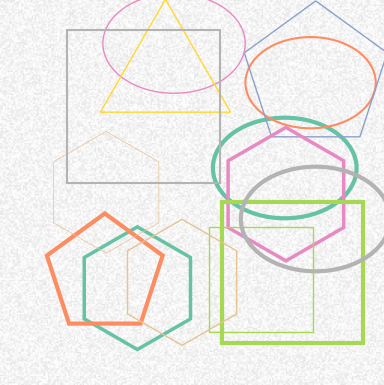[{"shape": "oval", "thickness": 3, "radius": 0.93, "center": [0.74, 0.564]}, {"shape": "hexagon", "thickness": 2.5, "radius": 0.8, "center": [0.357, 0.251]}, {"shape": "pentagon", "thickness": 3, "radius": 0.79, "center": [0.272, 0.287]}, {"shape": "oval", "thickness": 1.5, "radius": 0.85, "center": [0.807, 0.785]}, {"shape": "pentagon", "thickness": 1, "radius": 0.98, "center": [0.82, 0.803]}, {"shape": "hexagon", "thickness": 2.5, "radius": 0.87, "center": [0.743, 0.496]}, {"shape": "oval", "thickness": 1, "radius": 0.92, "center": [0.452, 0.887]}, {"shape": "square", "thickness": 1, "radius": 0.68, "center": [0.678, 0.274]}, {"shape": "square", "thickness": 3, "radius": 0.92, "center": [0.759, 0.291]}, {"shape": "triangle", "thickness": 1, "radius": 0.98, "center": [0.43, 0.806]}, {"shape": "hexagon", "thickness": 1, "radius": 0.82, "center": [0.473, 0.267]}, {"shape": "hexagon", "thickness": 0.5, "radius": 0.79, "center": [0.276, 0.501]}, {"shape": "square", "thickness": 1.5, "radius": 0.99, "center": [0.374, 0.724]}, {"shape": "oval", "thickness": 3, "radius": 0.97, "center": [0.82, 0.431]}]